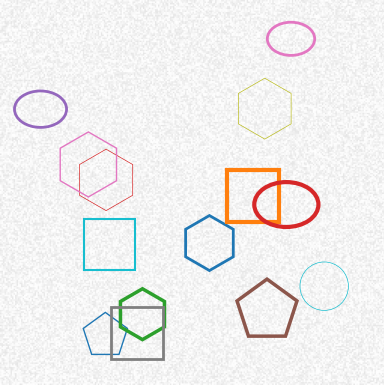[{"shape": "hexagon", "thickness": 2, "radius": 0.36, "center": [0.544, 0.369]}, {"shape": "pentagon", "thickness": 1, "radius": 0.3, "center": [0.274, 0.128]}, {"shape": "square", "thickness": 3, "radius": 0.34, "center": [0.658, 0.492]}, {"shape": "hexagon", "thickness": 2.5, "radius": 0.33, "center": [0.37, 0.184]}, {"shape": "oval", "thickness": 3, "radius": 0.42, "center": [0.744, 0.469]}, {"shape": "hexagon", "thickness": 0.5, "radius": 0.4, "center": [0.276, 0.533]}, {"shape": "oval", "thickness": 2, "radius": 0.34, "center": [0.105, 0.716]}, {"shape": "pentagon", "thickness": 2.5, "radius": 0.41, "center": [0.693, 0.193]}, {"shape": "hexagon", "thickness": 1, "radius": 0.42, "center": [0.23, 0.573]}, {"shape": "oval", "thickness": 2, "radius": 0.31, "center": [0.756, 0.899]}, {"shape": "square", "thickness": 2, "radius": 0.34, "center": [0.356, 0.135]}, {"shape": "hexagon", "thickness": 0.5, "radius": 0.4, "center": [0.688, 0.718]}, {"shape": "square", "thickness": 1.5, "radius": 0.33, "center": [0.284, 0.366]}, {"shape": "circle", "thickness": 0.5, "radius": 0.31, "center": [0.842, 0.257]}]